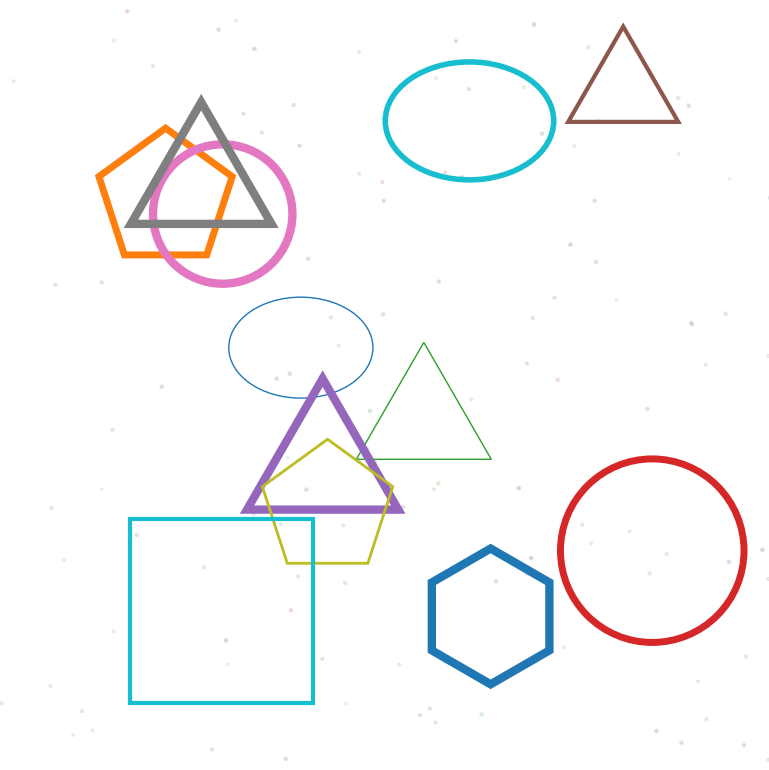[{"shape": "hexagon", "thickness": 3, "radius": 0.44, "center": [0.637, 0.199]}, {"shape": "oval", "thickness": 0.5, "radius": 0.47, "center": [0.391, 0.549]}, {"shape": "pentagon", "thickness": 2.5, "radius": 0.45, "center": [0.215, 0.743]}, {"shape": "triangle", "thickness": 0.5, "radius": 0.51, "center": [0.55, 0.454]}, {"shape": "circle", "thickness": 2.5, "radius": 0.6, "center": [0.847, 0.285]}, {"shape": "triangle", "thickness": 3, "radius": 0.57, "center": [0.419, 0.395]}, {"shape": "triangle", "thickness": 1.5, "radius": 0.41, "center": [0.809, 0.883]}, {"shape": "circle", "thickness": 3, "radius": 0.45, "center": [0.289, 0.722]}, {"shape": "triangle", "thickness": 3, "radius": 0.53, "center": [0.261, 0.762]}, {"shape": "pentagon", "thickness": 1, "radius": 0.45, "center": [0.425, 0.34]}, {"shape": "oval", "thickness": 2, "radius": 0.55, "center": [0.61, 0.843]}, {"shape": "square", "thickness": 1.5, "radius": 0.6, "center": [0.287, 0.207]}]